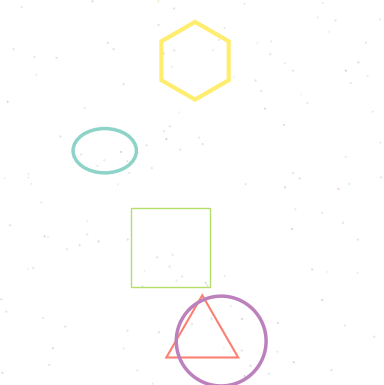[{"shape": "oval", "thickness": 2.5, "radius": 0.41, "center": [0.272, 0.609]}, {"shape": "triangle", "thickness": 1.5, "radius": 0.54, "center": [0.525, 0.125]}, {"shape": "square", "thickness": 1, "radius": 0.51, "center": [0.443, 0.356]}, {"shape": "circle", "thickness": 2.5, "radius": 0.58, "center": [0.574, 0.114]}, {"shape": "hexagon", "thickness": 3, "radius": 0.5, "center": [0.507, 0.842]}]